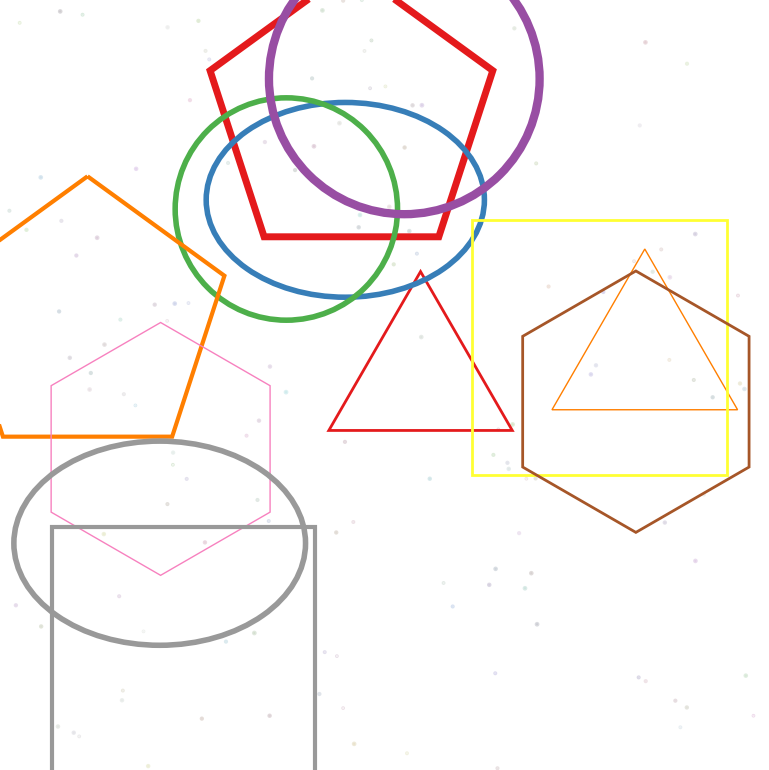[{"shape": "pentagon", "thickness": 2.5, "radius": 0.97, "center": [0.456, 0.849]}, {"shape": "triangle", "thickness": 1, "radius": 0.69, "center": [0.546, 0.51]}, {"shape": "oval", "thickness": 2, "radius": 0.9, "center": [0.448, 0.74]}, {"shape": "circle", "thickness": 2, "radius": 0.72, "center": [0.372, 0.729]}, {"shape": "circle", "thickness": 3, "radius": 0.88, "center": [0.525, 0.898]}, {"shape": "triangle", "thickness": 0.5, "radius": 0.7, "center": [0.837, 0.537]}, {"shape": "pentagon", "thickness": 1.5, "radius": 0.93, "center": [0.114, 0.584]}, {"shape": "square", "thickness": 1, "radius": 0.83, "center": [0.779, 0.549]}, {"shape": "hexagon", "thickness": 1, "radius": 0.85, "center": [0.826, 0.478]}, {"shape": "hexagon", "thickness": 0.5, "radius": 0.82, "center": [0.209, 0.417]}, {"shape": "oval", "thickness": 2, "radius": 0.95, "center": [0.207, 0.295]}, {"shape": "square", "thickness": 1.5, "radius": 0.85, "center": [0.239, 0.145]}]